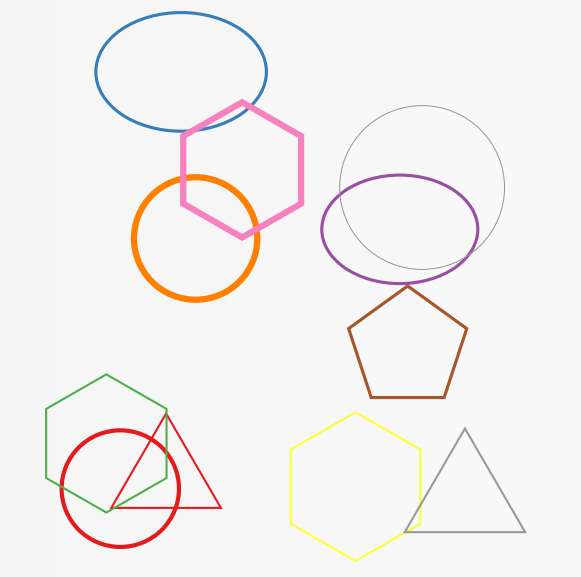[{"shape": "triangle", "thickness": 1, "radius": 0.54, "center": [0.286, 0.174]}, {"shape": "circle", "thickness": 2, "radius": 0.5, "center": [0.207, 0.153]}, {"shape": "oval", "thickness": 1.5, "radius": 0.73, "center": [0.312, 0.875]}, {"shape": "hexagon", "thickness": 1, "radius": 0.6, "center": [0.183, 0.231]}, {"shape": "oval", "thickness": 1.5, "radius": 0.67, "center": [0.688, 0.602]}, {"shape": "circle", "thickness": 3, "radius": 0.53, "center": [0.337, 0.586]}, {"shape": "hexagon", "thickness": 1, "radius": 0.64, "center": [0.612, 0.156]}, {"shape": "pentagon", "thickness": 1.5, "radius": 0.53, "center": [0.701, 0.397]}, {"shape": "hexagon", "thickness": 3, "radius": 0.59, "center": [0.417, 0.705]}, {"shape": "circle", "thickness": 0.5, "radius": 0.71, "center": [0.726, 0.674]}, {"shape": "triangle", "thickness": 1, "radius": 0.6, "center": [0.8, 0.138]}]